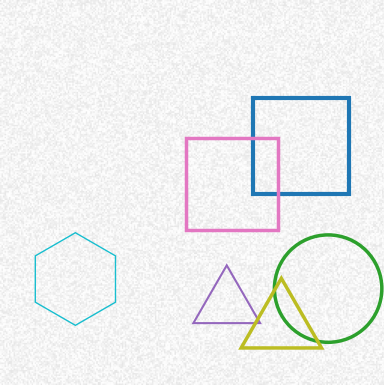[{"shape": "square", "thickness": 3, "radius": 0.63, "center": [0.781, 0.621]}, {"shape": "circle", "thickness": 2.5, "radius": 0.7, "center": [0.852, 0.25]}, {"shape": "triangle", "thickness": 1.5, "radius": 0.5, "center": [0.589, 0.211]}, {"shape": "square", "thickness": 2.5, "radius": 0.6, "center": [0.602, 0.523]}, {"shape": "triangle", "thickness": 2.5, "radius": 0.6, "center": [0.731, 0.157]}, {"shape": "hexagon", "thickness": 1, "radius": 0.6, "center": [0.196, 0.275]}]